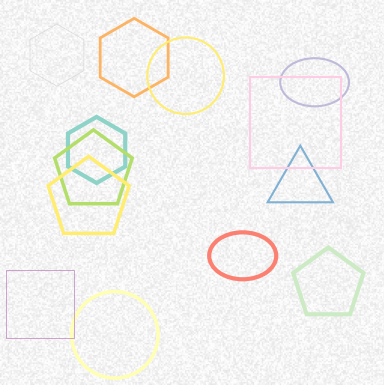[{"shape": "hexagon", "thickness": 3, "radius": 0.43, "center": [0.251, 0.611]}, {"shape": "circle", "thickness": 2.5, "radius": 0.56, "center": [0.298, 0.13]}, {"shape": "oval", "thickness": 1.5, "radius": 0.45, "center": [0.817, 0.786]}, {"shape": "oval", "thickness": 3, "radius": 0.44, "center": [0.63, 0.336]}, {"shape": "triangle", "thickness": 1.5, "radius": 0.49, "center": [0.78, 0.524]}, {"shape": "hexagon", "thickness": 2, "radius": 0.51, "center": [0.348, 0.85]}, {"shape": "pentagon", "thickness": 2.5, "radius": 0.53, "center": [0.243, 0.557]}, {"shape": "square", "thickness": 1.5, "radius": 0.59, "center": [0.768, 0.682]}, {"shape": "hexagon", "thickness": 0.5, "radius": 0.4, "center": [0.148, 0.857]}, {"shape": "square", "thickness": 0.5, "radius": 0.44, "center": [0.104, 0.21]}, {"shape": "pentagon", "thickness": 3, "radius": 0.48, "center": [0.853, 0.261]}, {"shape": "circle", "thickness": 1.5, "radius": 0.5, "center": [0.482, 0.803]}, {"shape": "pentagon", "thickness": 2.5, "radius": 0.55, "center": [0.23, 0.483]}]